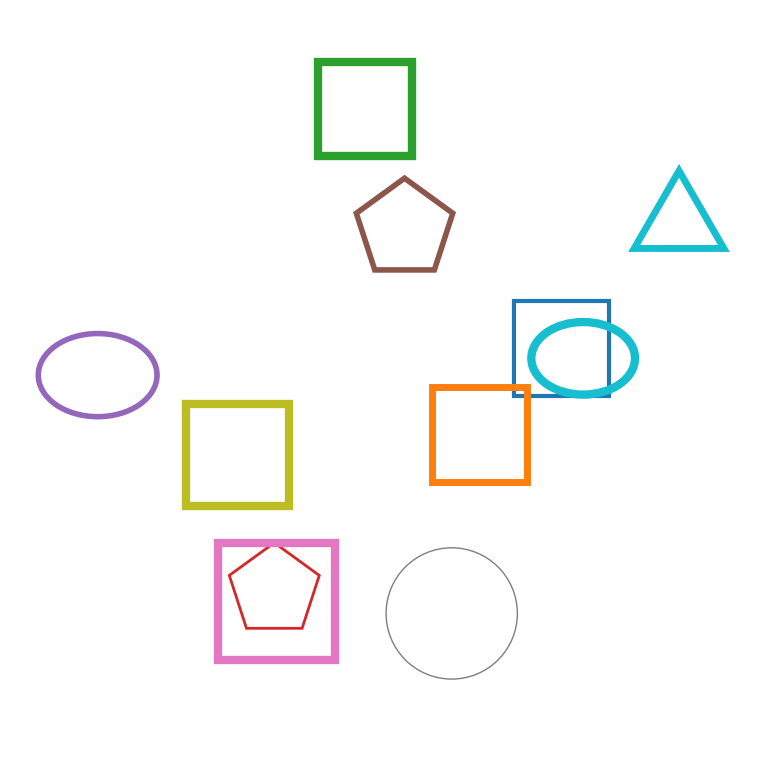[{"shape": "square", "thickness": 1.5, "radius": 0.31, "center": [0.729, 0.548]}, {"shape": "square", "thickness": 2.5, "radius": 0.31, "center": [0.623, 0.435]}, {"shape": "square", "thickness": 3, "radius": 0.31, "center": [0.474, 0.858]}, {"shape": "pentagon", "thickness": 1, "radius": 0.31, "center": [0.356, 0.234]}, {"shape": "oval", "thickness": 2, "radius": 0.39, "center": [0.127, 0.513]}, {"shape": "pentagon", "thickness": 2, "radius": 0.33, "center": [0.525, 0.703]}, {"shape": "square", "thickness": 3, "radius": 0.38, "center": [0.359, 0.219]}, {"shape": "circle", "thickness": 0.5, "radius": 0.43, "center": [0.587, 0.203]}, {"shape": "square", "thickness": 3, "radius": 0.33, "center": [0.309, 0.409]}, {"shape": "triangle", "thickness": 2.5, "radius": 0.34, "center": [0.882, 0.711]}, {"shape": "oval", "thickness": 3, "radius": 0.34, "center": [0.757, 0.535]}]